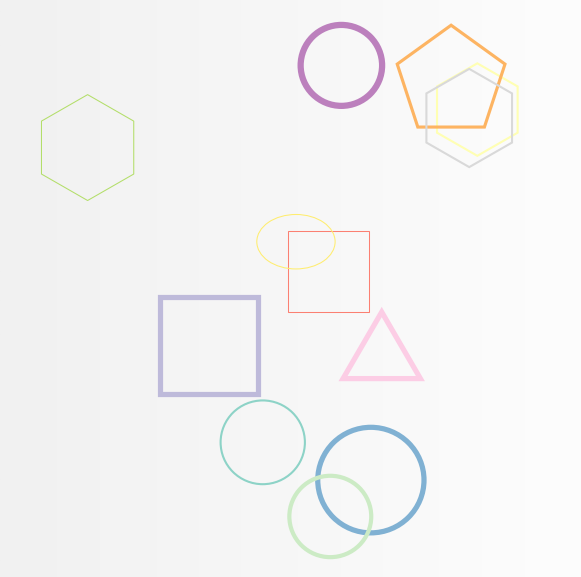[{"shape": "circle", "thickness": 1, "radius": 0.36, "center": [0.452, 0.233]}, {"shape": "hexagon", "thickness": 1, "radius": 0.4, "center": [0.821, 0.809]}, {"shape": "square", "thickness": 2.5, "radius": 0.42, "center": [0.36, 0.401]}, {"shape": "square", "thickness": 0.5, "radius": 0.35, "center": [0.565, 0.529]}, {"shape": "circle", "thickness": 2.5, "radius": 0.46, "center": [0.638, 0.168]}, {"shape": "pentagon", "thickness": 1.5, "radius": 0.49, "center": [0.776, 0.858]}, {"shape": "hexagon", "thickness": 0.5, "radius": 0.46, "center": [0.151, 0.744]}, {"shape": "triangle", "thickness": 2.5, "radius": 0.38, "center": [0.657, 0.382]}, {"shape": "hexagon", "thickness": 1, "radius": 0.43, "center": [0.807, 0.795]}, {"shape": "circle", "thickness": 3, "radius": 0.35, "center": [0.587, 0.886]}, {"shape": "circle", "thickness": 2, "radius": 0.35, "center": [0.568, 0.105]}, {"shape": "oval", "thickness": 0.5, "radius": 0.34, "center": [0.509, 0.581]}]